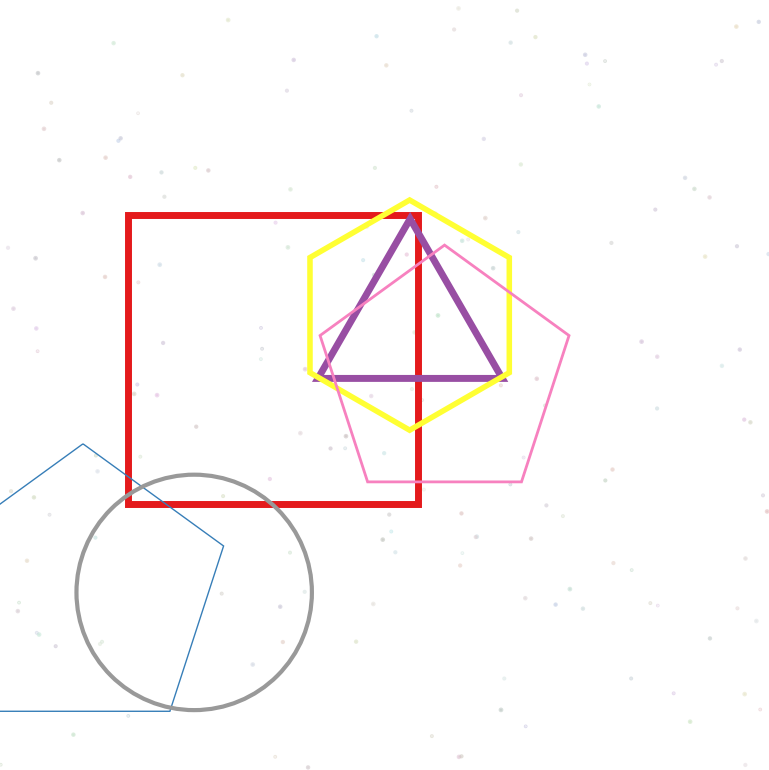[{"shape": "square", "thickness": 2.5, "radius": 0.94, "center": [0.355, 0.533]}, {"shape": "pentagon", "thickness": 0.5, "radius": 0.96, "center": [0.108, 0.232]}, {"shape": "triangle", "thickness": 2.5, "radius": 0.69, "center": [0.533, 0.578]}, {"shape": "hexagon", "thickness": 2, "radius": 0.75, "center": [0.532, 0.591]}, {"shape": "pentagon", "thickness": 1, "radius": 0.85, "center": [0.577, 0.512]}, {"shape": "circle", "thickness": 1.5, "radius": 0.76, "center": [0.252, 0.231]}]